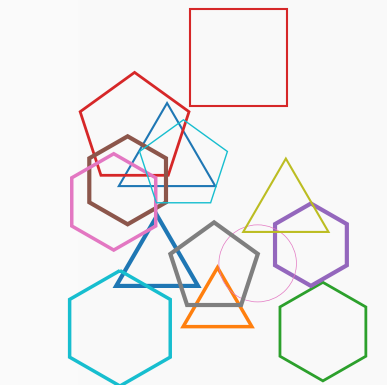[{"shape": "triangle", "thickness": 3, "radius": 0.61, "center": [0.405, 0.318]}, {"shape": "triangle", "thickness": 1.5, "radius": 0.72, "center": [0.431, 0.589]}, {"shape": "triangle", "thickness": 2.5, "radius": 0.51, "center": [0.561, 0.203]}, {"shape": "hexagon", "thickness": 2, "radius": 0.64, "center": [0.833, 0.139]}, {"shape": "pentagon", "thickness": 2, "radius": 0.74, "center": [0.347, 0.664]}, {"shape": "square", "thickness": 1.5, "radius": 0.63, "center": [0.616, 0.851]}, {"shape": "hexagon", "thickness": 3, "radius": 0.54, "center": [0.802, 0.364]}, {"shape": "hexagon", "thickness": 3, "radius": 0.57, "center": [0.329, 0.532]}, {"shape": "hexagon", "thickness": 2.5, "radius": 0.63, "center": [0.294, 0.476]}, {"shape": "circle", "thickness": 0.5, "radius": 0.5, "center": [0.665, 0.316]}, {"shape": "pentagon", "thickness": 3, "radius": 0.59, "center": [0.552, 0.304]}, {"shape": "triangle", "thickness": 1.5, "radius": 0.64, "center": [0.738, 0.461]}, {"shape": "hexagon", "thickness": 2.5, "radius": 0.75, "center": [0.31, 0.147]}, {"shape": "pentagon", "thickness": 1, "radius": 0.6, "center": [0.474, 0.57]}]